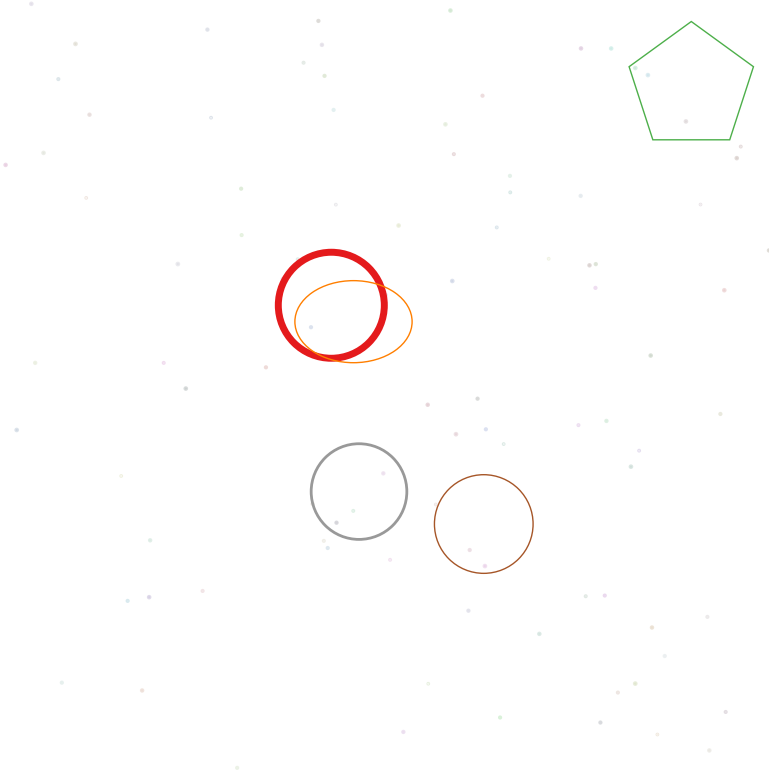[{"shape": "circle", "thickness": 2.5, "radius": 0.34, "center": [0.43, 0.604]}, {"shape": "pentagon", "thickness": 0.5, "radius": 0.42, "center": [0.898, 0.887]}, {"shape": "oval", "thickness": 0.5, "radius": 0.38, "center": [0.459, 0.582]}, {"shape": "circle", "thickness": 0.5, "radius": 0.32, "center": [0.628, 0.319]}, {"shape": "circle", "thickness": 1, "radius": 0.31, "center": [0.466, 0.362]}]